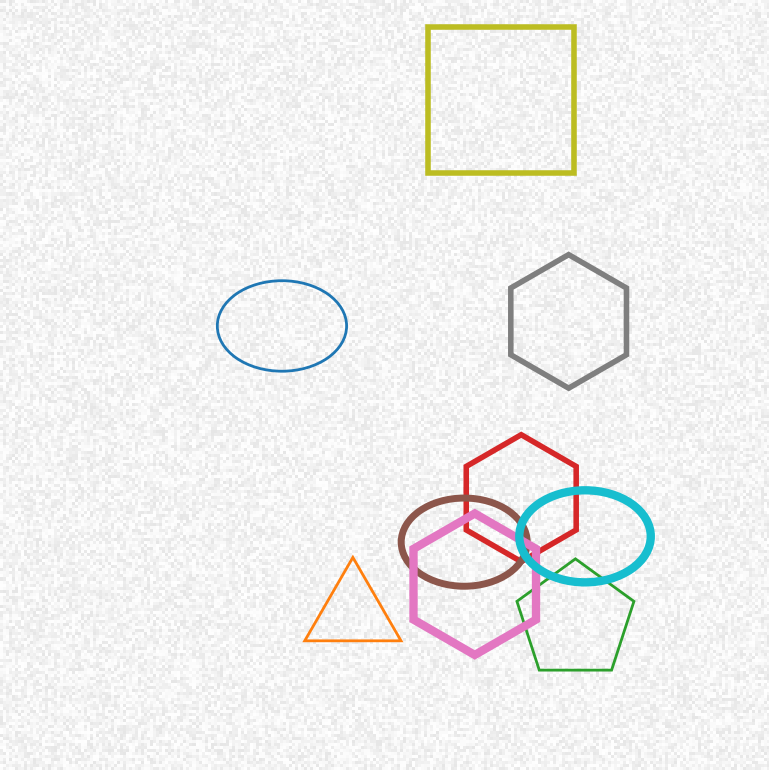[{"shape": "oval", "thickness": 1, "radius": 0.42, "center": [0.366, 0.577]}, {"shape": "triangle", "thickness": 1, "radius": 0.36, "center": [0.458, 0.204]}, {"shape": "pentagon", "thickness": 1, "radius": 0.4, "center": [0.747, 0.194]}, {"shape": "hexagon", "thickness": 2, "radius": 0.41, "center": [0.677, 0.353]}, {"shape": "oval", "thickness": 2.5, "radius": 0.41, "center": [0.603, 0.296]}, {"shape": "hexagon", "thickness": 3, "radius": 0.46, "center": [0.617, 0.241]}, {"shape": "hexagon", "thickness": 2, "radius": 0.43, "center": [0.738, 0.583]}, {"shape": "square", "thickness": 2, "radius": 0.47, "center": [0.651, 0.87]}, {"shape": "oval", "thickness": 3, "radius": 0.43, "center": [0.76, 0.303]}]